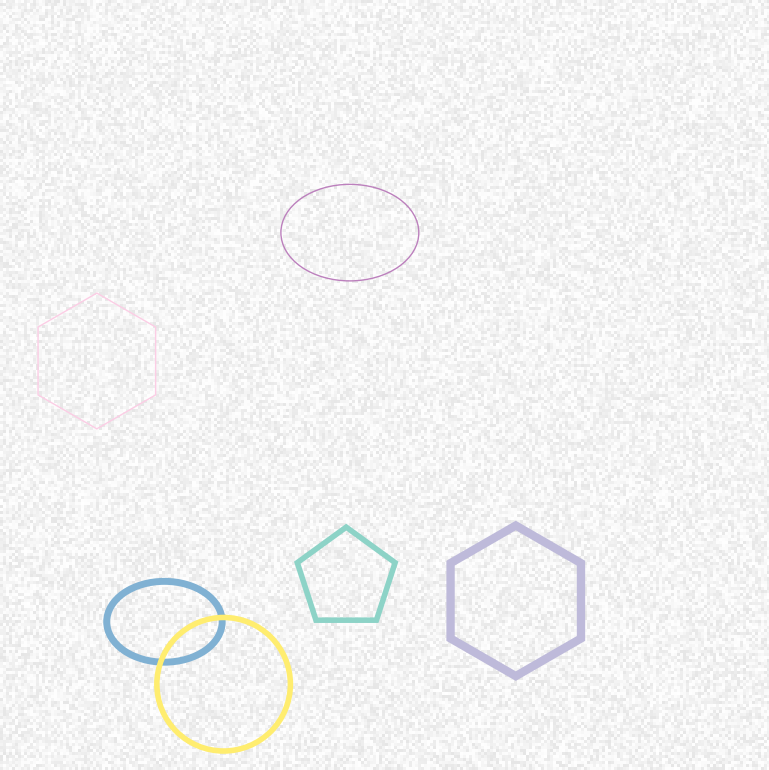[{"shape": "pentagon", "thickness": 2, "radius": 0.33, "center": [0.45, 0.249]}, {"shape": "hexagon", "thickness": 3, "radius": 0.49, "center": [0.67, 0.22]}, {"shape": "oval", "thickness": 2.5, "radius": 0.37, "center": [0.214, 0.193]}, {"shape": "hexagon", "thickness": 0.5, "radius": 0.44, "center": [0.126, 0.531]}, {"shape": "oval", "thickness": 0.5, "radius": 0.45, "center": [0.454, 0.698]}, {"shape": "circle", "thickness": 2, "radius": 0.43, "center": [0.29, 0.111]}]